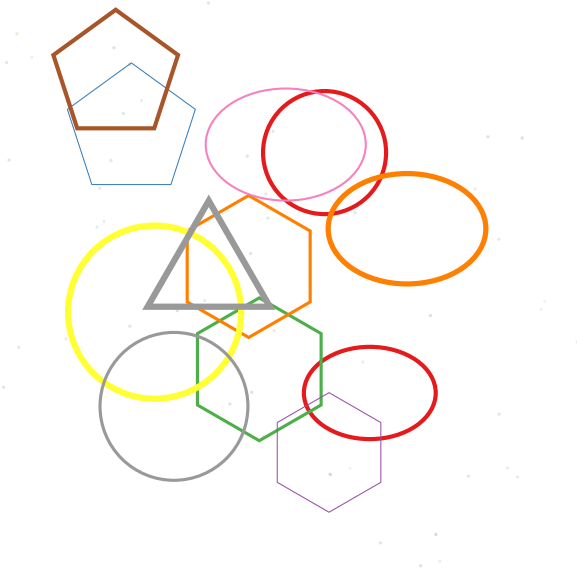[{"shape": "oval", "thickness": 2, "radius": 0.57, "center": [0.64, 0.319]}, {"shape": "circle", "thickness": 2, "radius": 0.53, "center": [0.562, 0.735]}, {"shape": "pentagon", "thickness": 0.5, "radius": 0.58, "center": [0.227, 0.774]}, {"shape": "hexagon", "thickness": 1.5, "radius": 0.62, "center": [0.449, 0.36]}, {"shape": "hexagon", "thickness": 0.5, "radius": 0.52, "center": [0.57, 0.216]}, {"shape": "oval", "thickness": 2.5, "radius": 0.68, "center": [0.705, 0.603]}, {"shape": "hexagon", "thickness": 1.5, "radius": 0.61, "center": [0.431, 0.538]}, {"shape": "circle", "thickness": 3, "radius": 0.75, "center": [0.268, 0.459]}, {"shape": "pentagon", "thickness": 2, "radius": 0.57, "center": [0.2, 0.869]}, {"shape": "oval", "thickness": 1, "radius": 0.69, "center": [0.495, 0.749]}, {"shape": "triangle", "thickness": 3, "radius": 0.61, "center": [0.361, 0.529]}, {"shape": "circle", "thickness": 1.5, "radius": 0.64, "center": [0.301, 0.295]}]